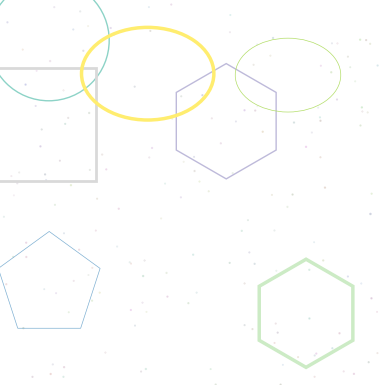[{"shape": "circle", "thickness": 1, "radius": 0.78, "center": [0.127, 0.895]}, {"shape": "hexagon", "thickness": 1, "radius": 0.75, "center": [0.588, 0.685]}, {"shape": "pentagon", "thickness": 0.5, "radius": 0.69, "center": [0.128, 0.26]}, {"shape": "oval", "thickness": 0.5, "radius": 0.69, "center": [0.748, 0.805]}, {"shape": "square", "thickness": 2, "radius": 0.74, "center": [0.102, 0.676]}, {"shape": "hexagon", "thickness": 2.5, "radius": 0.7, "center": [0.795, 0.186]}, {"shape": "oval", "thickness": 2.5, "radius": 0.86, "center": [0.384, 0.809]}]